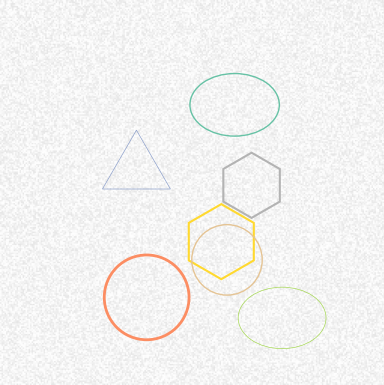[{"shape": "oval", "thickness": 1, "radius": 0.58, "center": [0.609, 0.728]}, {"shape": "circle", "thickness": 2, "radius": 0.55, "center": [0.381, 0.228]}, {"shape": "triangle", "thickness": 0.5, "radius": 0.51, "center": [0.354, 0.56]}, {"shape": "oval", "thickness": 0.5, "radius": 0.57, "center": [0.733, 0.174]}, {"shape": "hexagon", "thickness": 1.5, "radius": 0.49, "center": [0.575, 0.372]}, {"shape": "circle", "thickness": 1, "radius": 0.46, "center": [0.59, 0.325]}, {"shape": "hexagon", "thickness": 1.5, "radius": 0.42, "center": [0.653, 0.519]}]